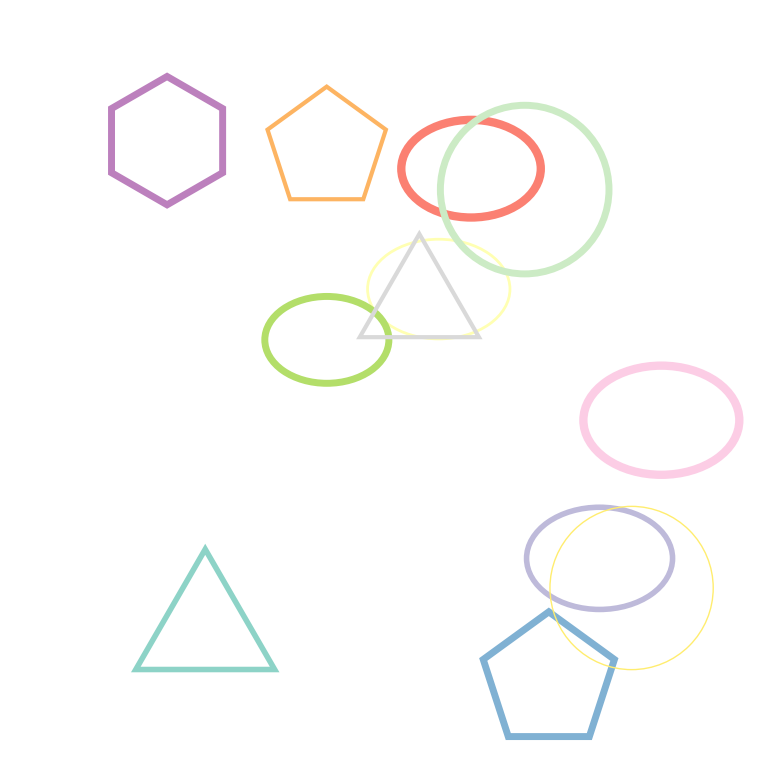[{"shape": "triangle", "thickness": 2, "radius": 0.52, "center": [0.267, 0.183]}, {"shape": "oval", "thickness": 1, "radius": 0.46, "center": [0.57, 0.625]}, {"shape": "oval", "thickness": 2, "radius": 0.47, "center": [0.779, 0.275]}, {"shape": "oval", "thickness": 3, "radius": 0.45, "center": [0.612, 0.781]}, {"shape": "pentagon", "thickness": 2.5, "radius": 0.45, "center": [0.713, 0.116]}, {"shape": "pentagon", "thickness": 1.5, "radius": 0.4, "center": [0.424, 0.807]}, {"shape": "oval", "thickness": 2.5, "radius": 0.4, "center": [0.424, 0.559]}, {"shape": "oval", "thickness": 3, "radius": 0.51, "center": [0.859, 0.454]}, {"shape": "triangle", "thickness": 1.5, "radius": 0.45, "center": [0.545, 0.607]}, {"shape": "hexagon", "thickness": 2.5, "radius": 0.42, "center": [0.217, 0.817]}, {"shape": "circle", "thickness": 2.5, "radius": 0.55, "center": [0.681, 0.754]}, {"shape": "circle", "thickness": 0.5, "radius": 0.53, "center": [0.82, 0.236]}]